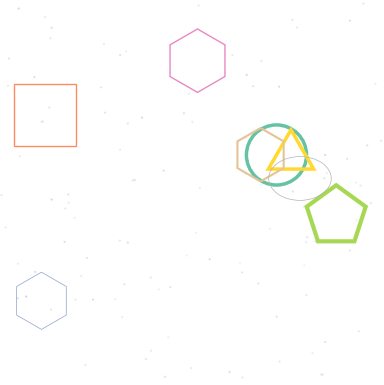[{"shape": "circle", "thickness": 2.5, "radius": 0.39, "center": [0.718, 0.597]}, {"shape": "square", "thickness": 1, "radius": 0.4, "center": [0.117, 0.701]}, {"shape": "hexagon", "thickness": 0.5, "radius": 0.37, "center": [0.108, 0.219]}, {"shape": "hexagon", "thickness": 1, "radius": 0.41, "center": [0.513, 0.842]}, {"shape": "pentagon", "thickness": 3, "radius": 0.4, "center": [0.873, 0.438]}, {"shape": "triangle", "thickness": 2.5, "radius": 0.34, "center": [0.756, 0.595]}, {"shape": "hexagon", "thickness": 1.5, "radius": 0.35, "center": [0.677, 0.598]}, {"shape": "oval", "thickness": 0.5, "radius": 0.41, "center": [0.779, 0.536]}]